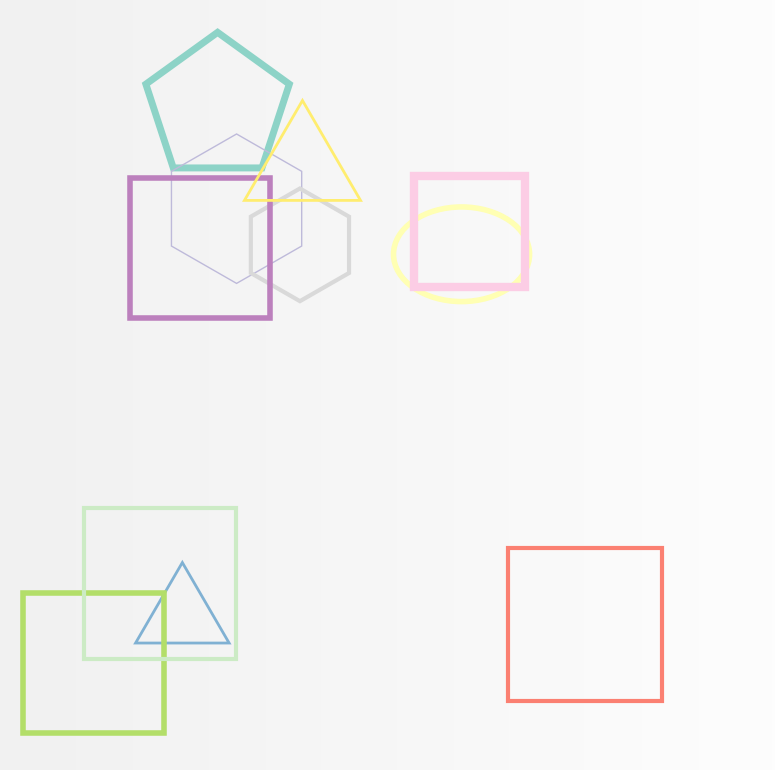[{"shape": "pentagon", "thickness": 2.5, "radius": 0.49, "center": [0.281, 0.861]}, {"shape": "oval", "thickness": 2, "radius": 0.44, "center": [0.596, 0.67]}, {"shape": "hexagon", "thickness": 0.5, "radius": 0.49, "center": [0.305, 0.729]}, {"shape": "square", "thickness": 1.5, "radius": 0.5, "center": [0.755, 0.189]}, {"shape": "triangle", "thickness": 1, "radius": 0.35, "center": [0.235, 0.2]}, {"shape": "square", "thickness": 2, "radius": 0.46, "center": [0.121, 0.139]}, {"shape": "square", "thickness": 3, "radius": 0.36, "center": [0.606, 0.7]}, {"shape": "hexagon", "thickness": 1.5, "radius": 0.37, "center": [0.387, 0.682]}, {"shape": "square", "thickness": 2, "radius": 0.45, "center": [0.258, 0.678]}, {"shape": "square", "thickness": 1.5, "radius": 0.49, "center": [0.206, 0.242]}, {"shape": "triangle", "thickness": 1, "radius": 0.43, "center": [0.39, 0.783]}]